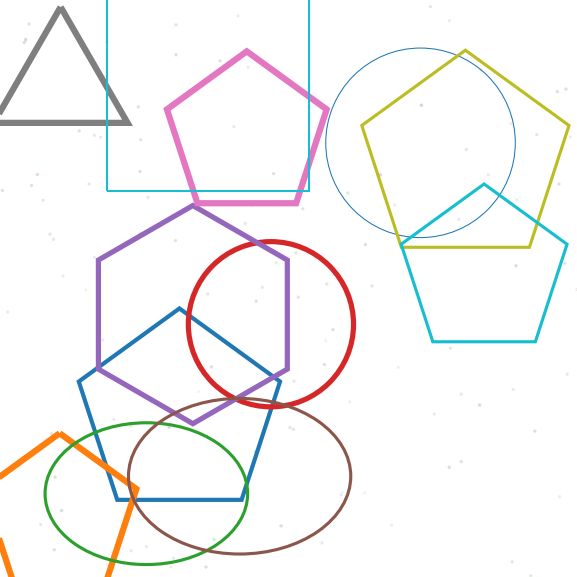[{"shape": "circle", "thickness": 0.5, "radius": 0.82, "center": [0.728, 0.752]}, {"shape": "pentagon", "thickness": 2, "radius": 0.92, "center": [0.311, 0.282]}, {"shape": "pentagon", "thickness": 3, "radius": 0.7, "center": [0.103, 0.109]}, {"shape": "oval", "thickness": 1.5, "radius": 0.88, "center": [0.253, 0.144]}, {"shape": "circle", "thickness": 2.5, "radius": 0.72, "center": [0.469, 0.438]}, {"shape": "hexagon", "thickness": 2.5, "radius": 0.94, "center": [0.334, 0.454]}, {"shape": "oval", "thickness": 1.5, "radius": 0.96, "center": [0.415, 0.175]}, {"shape": "pentagon", "thickness": 3, "radius": 0.73, "center": [0.427, 0.765]}, {"shape": "triangle", "thickness": 3, "radius": 0.67, "center": [0.105, 0.853]}, {"shape": "pentagon", "thickness": 1.5, "radius": 0.94, "center": [0.806, 0.724]}, {"shape": "pentagon", "thickness": 1.5, "radius": 0.76, "center": [0.838, 0.53]}, {"shape": "square", "thickness": 1, "radius": 0.87, "center": [0.36, 0.843]}]